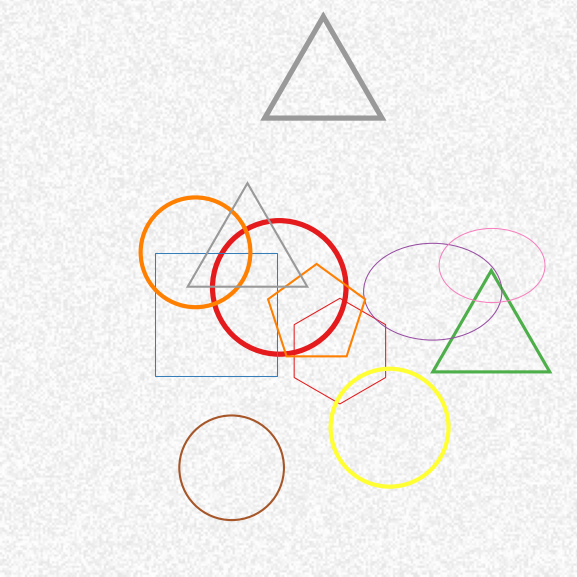[{"shape": "hexagon", "thickness": 0.5, "radius": 0.46, "center": [0.589, 0.391]}, {"shape": "circle", "thickness": 2.5, "radius": 0.58, "center": [0.484, 0.501]}, {"shape": "square", "thickness": 0.5, "radius": 0.53, "center": [0.374, 0.454]}, {"shape": "triangle", "thickness": 1.5, "radius": 0.58, "center": [0.851, 0.414]}, {"shape": "oval", "thickness": 0.5, "radius": 0.6, "center": [0.749, 0.494]}, {"shape": "circle", "thickness": 2, "radius": 0.48, "center": [0.339, 0.562]}, {"shape": "pentagon", "thickness": 1, "radius": 0.44, "center": [0.548, 0.454]}, {"shape": "circle", "thickness": 2, "radius": 0.51, "center": [0.675, 0.259]}, {"shape": "circle", "thickness": 1, "radius": 0.45, "center": [0.401, 0.189]}, {"shape": "oval", "thickness": 0.5, "radius": 0.46, "center": [0.852, 0.539]}, {"shape": "triangle", "thickness": 2.5, "radius": 0.59, "center": [0.56, 0.853]}, {"shape": "triangle", "thickness": 1, "radius": 0.6, "center": [0.428, 0.562]}]